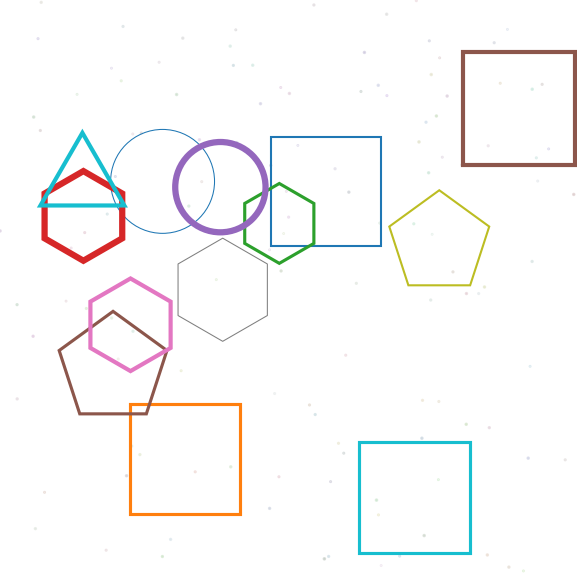[{"shape": "circle", "thickness": 0.5, "radius": 0.45, "center": [0.282, 0.685]}, {"shape": "square", "thickness": 1, "radius": 0.48, "center": [0.564, 0.668]}, {"shape": "square", "thickness": 1.5, "radius": 0.47, "center": [0.32, 0.204]}, {"shape": "hexagon", "thickness": 1.5, "radius": 0.35, "center": [0.484, 0.612]}, {"shape": "hexagon", "thickness": 3, "radius": 0.39, "center": [0.144, 0.625]}, {"shape": "circle", "thickness": 3, "radius": 0.39, "center": [0.382, 0.675]}, {"shape": "pentagon", "thickness": 1.5, "radius": 0.49, "center": [0.196, 0.362]}, {"shape": "square", "thickness": 2, "radius": 0.49, "center": [0.898, 0.811]}, {"shape": "hexagon", "thickness": 2, "radius": 0.4, "center": [0.226, 0.437]}, {"shape": "hexagon", "thickness": 0.5, "radius": 0.45, "center": [0.386, 0.497]}, {"shape": "pentagon", "thickness": 1, "radius": 0.45, "center": [0.761, 0.579]}, {"shape": "square", "thickness": 1.5, "radius": 0.48, "center": [0.717, 0.138]}, {"shape": "triangle", "thickness": 2, "radius": 0.42, "center": [0.143, 0.685]}]